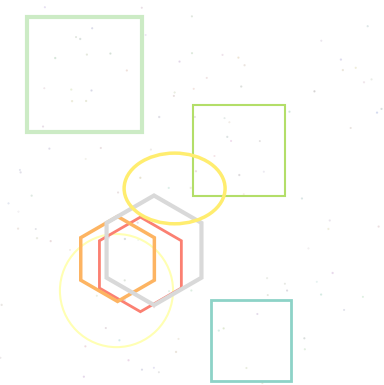[{"shape": "square", "thickness": 2, "radius": 0.52, "center": [0.652, 0.116]}, {"shape": "circle", "thickness": 1.5, "radius": 0.73, "center": [0.303, 0.245]}, {"shape": "hexagon", "thickness": 2, "radius": 0.61, "center": [0.365, 0.313]}, {"shape": "hexagon", "thickness": 2.5, "radius": 0.55, "center": [0.305, 0.327]}, {"shape": "square", "thickness": 1.5, "radius": 0.6, "center": [0.62, 0.609]}, {"shape": "hexagon", "thickness": 3, "radius": 0.71, "center": [0.4, 0.35]}, {"shape": "square", "thickness": 3, "radius": 0.75, "center": [0.221, 0.806]}, {"shape": "oval", "thickness": 2.5, "radius": 0.66, "center": [0.454, 0.511]}]